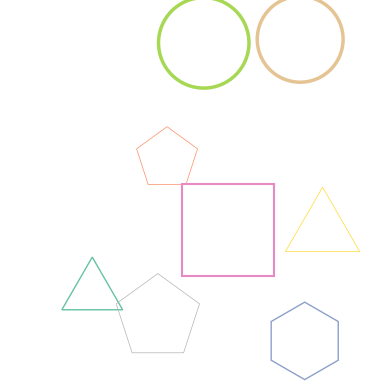[{"shape": "triangle", "thickness": 1, "radius": 0.46, "center": [0.24, 0.241]}, {"shape": "pentagon", "thickness": 0.5, "radius": 0.42, "center": [0.434, 0.588]}, {"shape": "hexagon", "thickness": 1, "radius": 0.5, "center": [0.791, 0.115]}, {"shape": "square", "thickness": 1.5, "radius": 0.6, "center": [0.591, 0.403]}, {"shape": "circle", "thickness": 2.5, "radius": 0.59, "center": [0.529, 0.889]}, {"shape": "triangle", "thickness": 0.5, "radius": 0.56, "center": [0.838, 0.402]}, {"shape": "circle", "thickness": 2.5, "radius": 0.56, "center": [0.78, 0.898]}, {"shape": "pentagon", "thickness": 0.5, "radius": 0.57, "center": [0.41, 0.176]}]